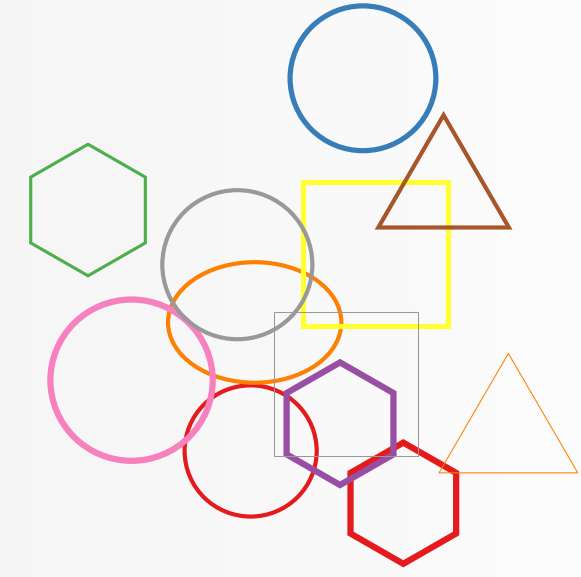[{"shape": "circle", "thickness": 2, "radius": 0.57, "center": [0.431, 0.218]}, {"shape": "hexagon", "thickness": 3, "radius": 0.52, "center": [0.694, 0.128]}, {"shape": "circle", "thickness": 2.5, "radius": 0.63, "center": [0.624, 0.864]}, {"shape": "hexagon", "thickness": 1.5, "radius": 0.57, "center": [0.151, 0.635]}, {"shape": "hexagon", "thickness": 3, "radius": 0.53, "center": [0.585, 0.265]}, {"shape": "triangle", "thickness": 0.5, "radius": 0.69, "center": [0.875, 0.249]}, {"shape": "oval", "thickness": 2, "radius": 0.75, "center": [0.438, 0.441]}, {"shape": "square", "thickness": 2.5, "radius": 0.62, "center": [0.646, 0.56]}, {"shape": "triangle", "thickness": 2, "radius": 0.65, "center": [0.763, 0.67]}, {"shape": "circle", "thickness": 3, "radius": 0.7, "center": [0.226, 0.341]}, {"shape": "square", "thickness": 0.5, "radius": 0.62, "center": [0.596, 0.334]}, {"shape": "circle", "thickness": 2, "radius": 0.65, "center": [0.408, 0.541]}]